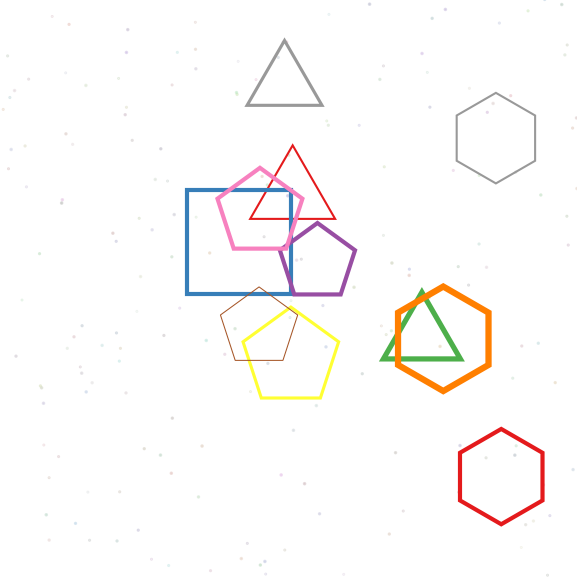[{"shape": "triangle", "thickness": 1, "radius": 0.42, "center": [0.507, 0.663]}, {"shape": "hexagon", "thickness": 2, "radius": 0.41, "center": [0.868, 0.174]}, {"shape": "square", "thickness": 2, "radius": 0.45, "center": [0.415, 0.581]}, {"shape": "triangle", "thickness": 2.5, "radius": 0.38, "center": [0.731, 0.416]}, {"shape": "pentagon", "thickness": 2, "radius": 0.34, "center": [0.55, 0.545]}, {"shape": "hexagon", "thickness": 3, "radius": 0.45, "center": [0.768, 0.412]}, {"shape": "pentagon", "thickness": 1.5, "radius": 0.44, "center": [0.504, 0.38]}, {"shape": "pentagon", "thickness": 0.5, "radius": 0.35, "center": [0.449, 0.432]}, {"shape": "pentagon", "thickness": 2, "radius": 0.39, "center": [0.45, 0.631]}, {"shape": "triangle", "thickness": 1.5, "radius": 0.37, "center": [0.493, 0.854]}, {"shape": "hexagon", "thickness": 1, "radius": 0.39, "center": [0.859, 0.76]}]